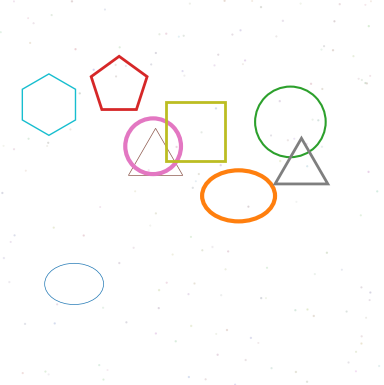[{"shape": "oval", "thickness": 0.5, "radius": 0.38, "center": [0.193, 0.262]}, {"shape": "oval", "thickness": 3, "radius": 0.47, "center": [0.62, 0.491]}, {"shape": "circle", "thickness": 1.5, "radius": 0.46, "center": [0.754, 0.683]}, {"shape": "pentagon", "thickness": 2, "radius": 0.38, "center": [0.309, 0.777]}, {"shape": "triangle", "thickness": 0.5, "radius": 0.41, "center": [0.404, 0.585]}, {"shape": "circle", "thickness": 3, "radius": 0.36, "center": [0.398, 0.62]}, {"shape": "triangle", "thickness": 2, "radius": 0.4, "center": [0.783, 0.562]}, {"shape": "square", "thickness": 2, "radius": 0.38, "center": [0.507, 0.659]}, {"shape": "hexagon", "thickness": 1, "radius": 0.4, "center": [0.127, 0.728]}]